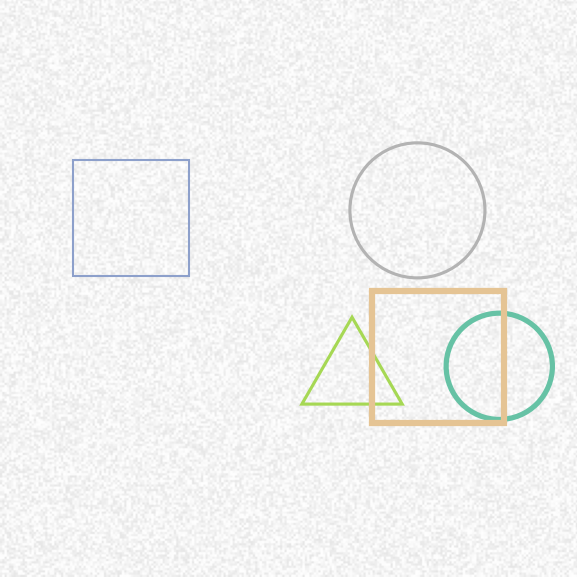[{"shape": "circle", "thickness": 2.5, "radius": 0.46, "center": [0.865, 0.365]}, {"shape": "square", "thickness": 1, "radius": 0.5, "center": [0.227, 0.621]}, {"shape": "triangle", "thickness": 1.5, "radius": 0.5, "center": [0.61, 0.35]}, {"shape": "square", "thickness": 3, "radius": 0.57, "center": [0.758, 0.381]}, {"shape": "circle", "thickness": 1.5, "radius": 0.58, "center": [0.723, 0.635]}]